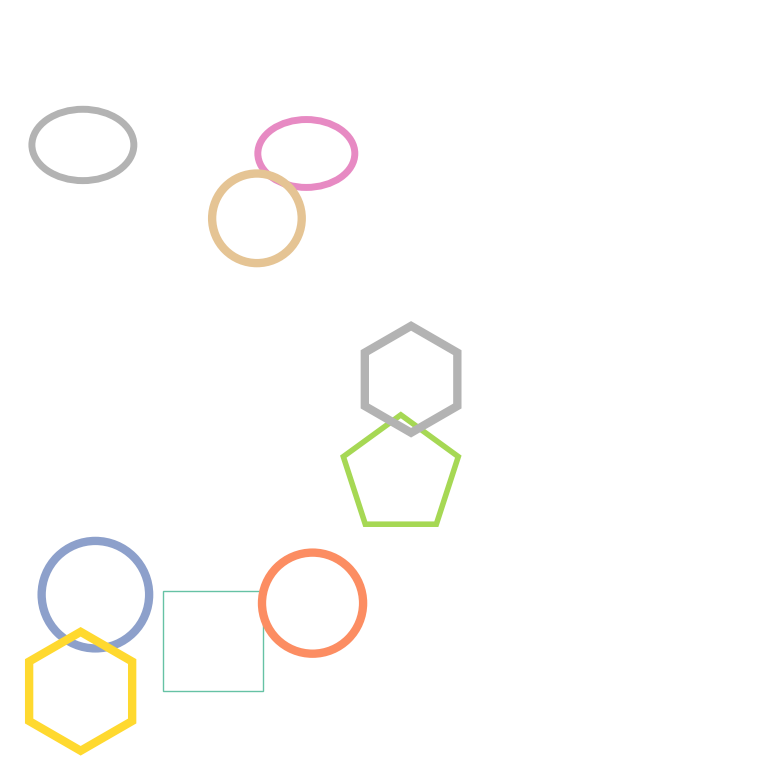[{"shape": "square", "thickness": 0.5, "radius": 0.32, "center": [0.277, 0.168]}, {"shape": "circle", "thickness": 3, "radius": 0.33, "center": [0.406, 0.217]}, {"shape": "circle", "thickness": 3, "radius": 0.35, "center": [0.124, 0.228]}, {"shape": "oval", "thickness": 2.5, "radius": 0.31, "center": [0.398, 0.801]}, {"shape": "pentagon", "thickness": 2, "radius": 0.39, "center": [0.521, 0.383]}, {"shape": "hexagon", "thickness": 3, "radius": 0.39, "center": [0.105, 0.102]}, {"shape": "circle", "thickness": 3, "radius": 0.29, "center": [0.334, 0.716]}, {"shape": "oval", "thickness": 2.5, "radius": 0.33, "center": [0.108, 0.812]}, {"shape": "hexagon", "thickness": 3, "radius": 0.35, "center": [0.534, 0.507]}]